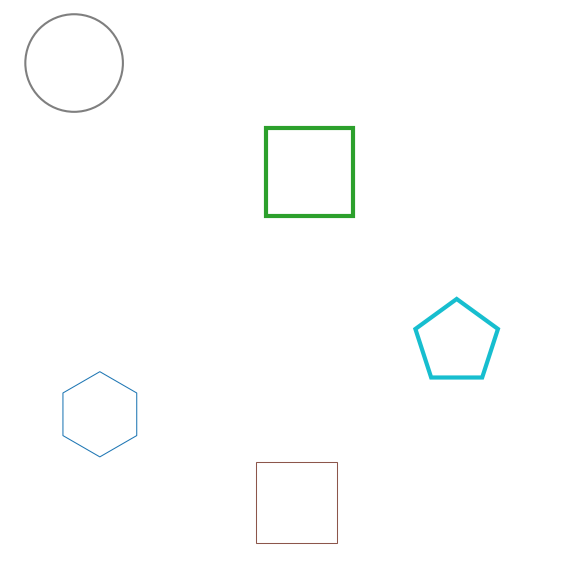[{"shape": "hexagon", "thickness": 0.5, "radius": 0.37, "center": [0.173, 0.282]}, {"shape": "square", "thickness": 2, "radius": 0.38, "center": [0.536, 0.702]}, {"shape": "square", "thickness": 0.5, "radius": 0.35, "center": [0.514, 0.129]}, {"shape": "circle", "thickness": 1, "radius": 0.42, "center": [0.128, 0.89]}, {"shape": "pentagon", "thickness": 2, "radius": 0.38, "center": [0.791, 0.406]}]